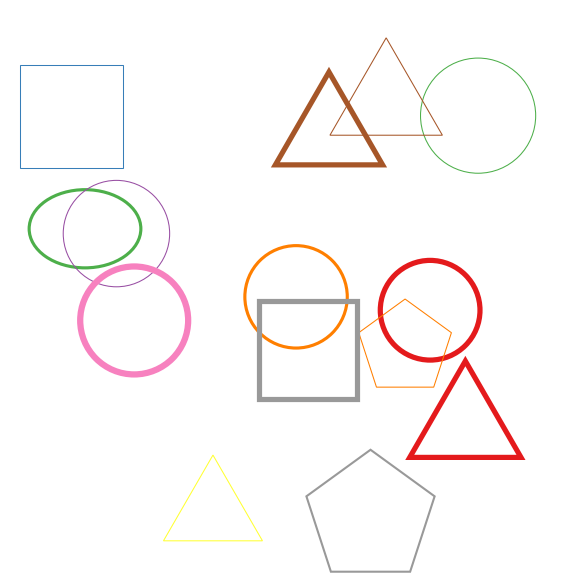[{"shape": "circle", "thickness": 2.5, "radius": 0.43, "center": [0.745, 0.462]}, {"shape": "triangle", "thickness": 2.5, "radius": 0.56, "center": [0.806, 0.263]}, {"shape": "square", "thickness": 0.5, "radius": 0.45, "center": [0.124, 0.797]}, {"shape": "circle", "thickness": 0.5, "radius": 0.5, "center": [0.828, 0.799]}, {"shape": "oval", "thickness": 1.5, "radius": 0.48, "center": [0.147, 0.603]}, {"shape": "circle", "thickness": 0.5, "radius": 0.46, "center": [0.202, 0.595]}, {"shape": "pentagon", "thickness": 0.5, "radius": 0.42, "center": [0.701, 0.397]}, {"shape": "circle", "thickness": 1.5, "radius": 0.44, "center": [0.513, 0.485]}, {"shape": "triangle", "thickness": 0.5, "radius": 0.49, "center": [0.369, 0.112]}, {"shape": "triangle", "thickness": 2.5, "radius": 0.54, "center": [0.57, 0.767]}, {"shape": "triangle", "thickness": 0.5, "radius": 0.56, "center": [0.669, 0.821]}, {"shape": "circle", "thickness": 3, "radius": 0.47, "center": [0.232, 0.444]}, {"shape": "square", "thickness": 2.5, "radius": 0.42, "center": [0.533, 0.393]}, {"shape": "pentagon", "thickness": 1, "radius": 0.58, "center": [0.642, 0.104]}]